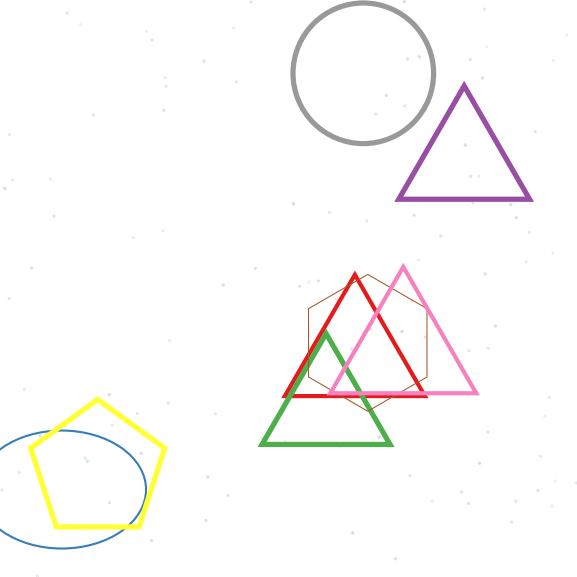[{"shape": "triangle", "thickness": 2, "radius": 0.7, "center": [0.614, 0.383]}, {"shape": "oval", "thickness": 1, "radius": 0.73, "center": [0.107, 0.151]}, {"shape": "triangle", "thickness": 2.5, "radius": 0.64, "center": [0.565, 0.293]}, {"shape": "triangle", "thickness": 2.5, "radius": 0.65, "center": [0.804, 0.72]}, {"shape": "pentagon", "thickness": 2.5, "radius": 0.61, "center": [0.169, 0.185]}, {"shape": "hexagon", "thickness": 0.5, "radius": 0.59, "center": [0.637, 0.406]}, {"shape": "triangle", "thickness": 2, "radius": 0.73, "center": [0.698, 0.391]}, {"shape": "circle", "thickness": 2.5, "radius": 0.61, "center": [0.629, 0.872]}]